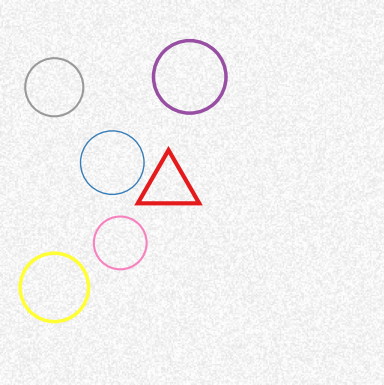[{"shape": "triangle", "thickness": 3, "radius": 0.46, "center": [0.438, 0.518]}, {"shape": "circle", "thickness": 1, "radius": 0.41, "center": [0.292, 0.578]}, {"shape": "circle", "thickness": 2.5, "radius": 0.47, "center": [0.493, 0.8]}, {"shape": "circle", "thickness": 2.5, "radius": 0.44, "center": [0.141, 0.253]}, {"shape": "circle", "thickness": 1.5, "radius": 0.34, "center": [0.312, 0.369]}, {"shape": "circle", "thickness": 1.5, "radius": 0.38, "center": [0.141, 0.773]}]